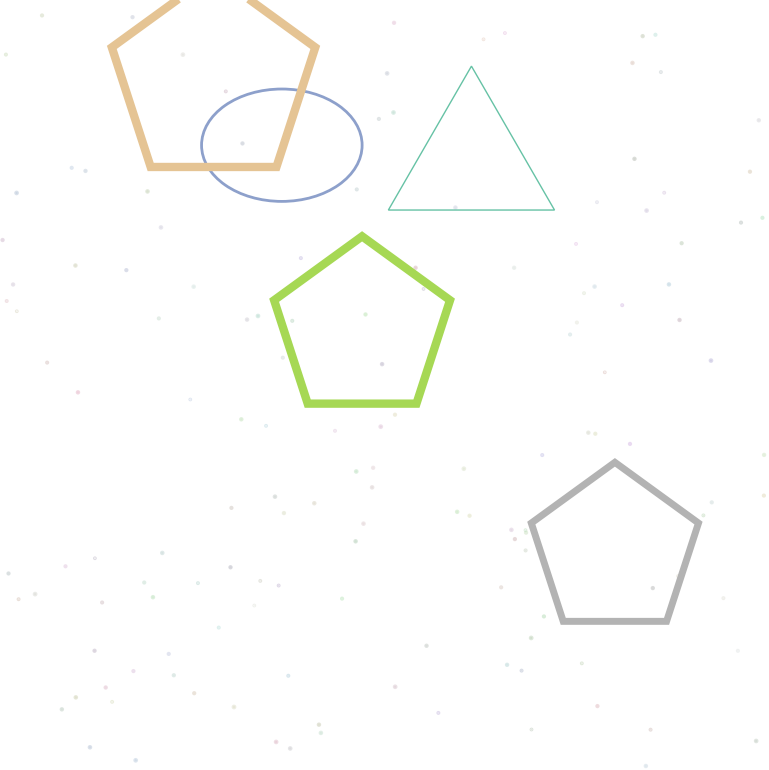[{"shape": "triangle", "thickness": 0.5, "radius": 0.62, "center": [0.612, 0.79]}, {"shape": "oval", "thickness": 1, "radius": 0.52, "center": [0.366, 0.811]}, {"shape": "pentagon", "thickness": 3, "radius": 0.6, "center": [0.47, 0.573]}, {"shape": "pentagon", "thickness": 3, "radius": 0.69, "center": [0.277, 0.896]}, {"shape": "pentagon", "thickness": 2.5, "radius": 0.57, "center": [0.799, 0.285]}]